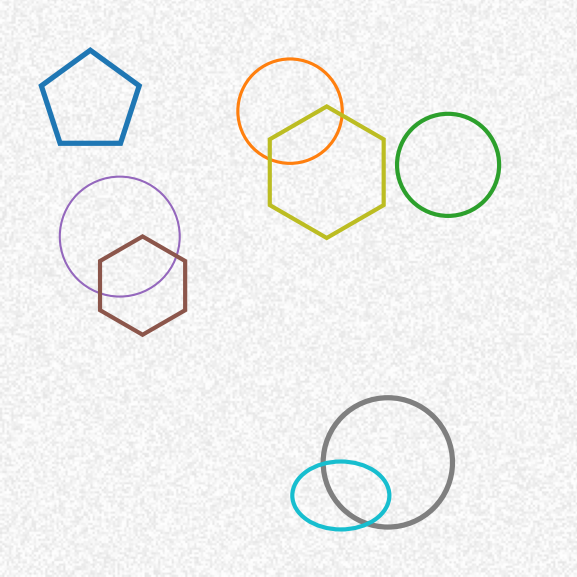[{"shape": "pentagon", "thickness": 2.5, "radius": 0.45, "center": [0.156, 0.823]}, {"shape": "circle", "thickness": 1.5, "radius": 0.45, "center": [0.502, 0.807]}, {"shape": "circle", "thickness": 2, "radius": 0.44, "center": [0.776, 0.714]}, {"shape": "circle", "thickness": 1, "radius": 0.52, "center": [0.207, 0.589]}, {"shape": "hexagon", "thickness": 2, "radius": 0.43, "center": [0.247, 0.505]}, {"shape": "circle", "thickness": 2.5, "radius": 0.56, "center": [0.672, 0.198]}, {"shape": "hexagon", "thickness": 2, "radius": 0.57, "center": [0.566, 0.701]}, {"shape": "oval", "thickness": 2, "radius": 0.42, "center": [0.59, 0.141]}]